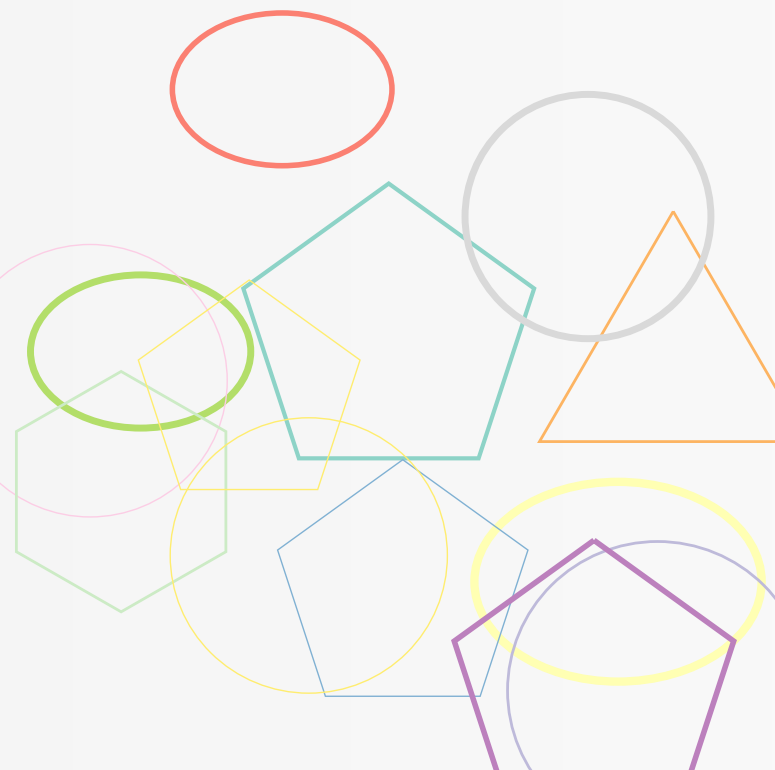[{"shape": "pentagon", "thickness": 1.5, "radius": 0.99, "center": [0.502, 0.564]}, {"shape": "oval", "thickness": 3, "radius": 0.93, "center": [0.797, 0.245]}, {"shape": "circle", "thickness": 1, "radius": 0.97, "center": [0.848, 0.103]}, {"shape": "oval", "thickness": 2, "radius": 0.71, "center": [0.364, 0.884]}, {"shape": "pentagon", "thickness": 0.5, "radius": 0.85, "center": [0.52, 0.233]}, {"shape": "triangle", "thickness": 1, "radius": 1.0, "center": [0.869, 0.526]}, {"shape": "oval", "thickness": 2.5, "radius": 0.71, "center": [0.181, 0.544]}, {"shape": "circle", "thickness": 0.5, "radius": 0.88, "center": [0.116, 0.506]}, {"shape": "circle", "thickness": 2.5, "radius": 0.79, "center": [0.759, 0.719]}, {"shape": "pentagon", "thickness": 2, "radius": 0.95, "center": [0.766, 0.109]}, {"shape": "hexagon", "thickness": 1, "radius": 0.78, "center": [0.156, 0.361]}, {"shape": "circle", "thickness": 0.5, "radius": 0.89, "center": [0.398, 0.279]}, {"shape": "pentagon", "thickness": 0.5, "radius": 0.75, "center": [0.322, 0.486]}]